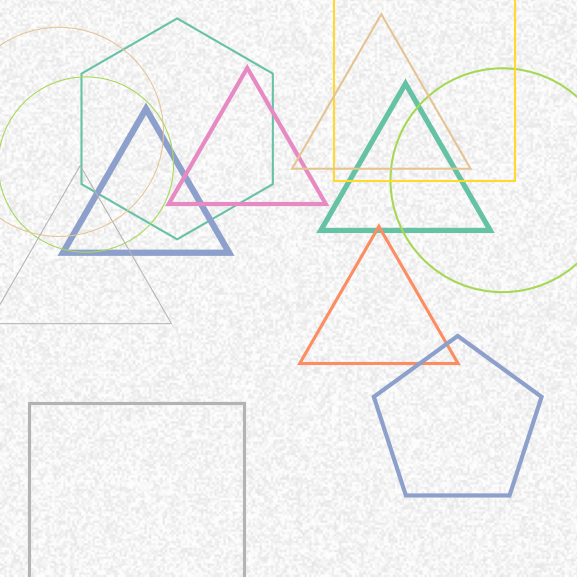[{"shape": "triangle", "thickness": 2.5, "radius": 0.85, "center": [0.702, 0.685]}, {"shape": "hexagon", "thickness": 1, "radius": 0.96, "center": [0.307, 0.776]}, {"shape": "triangle", "thickness": 1.5, "radius": 0.79, "center": [0.656, 0.449]}, {"shape": "triangle", "thickness": 3, "radius": 0.83, "center": [0.253, 0.645]}, {"shape": "pentagon", "thickness": 2, "radius": 0.76, "center": [0.793, 0.265]}, {"shape": "triangle", "thickness": 2, "radius": 0.79, "center": [0.428, 0.724]}, {"shape": "circle", "thickness": 1, "radius": 0.97, "center": [0.87, 0.687]}, {"shape": "circle", "thickness": 0.5, "radius": 0.76, "center": [0.149, 0.714]}, {"shape": "square", "thickness": 1, "radius": 0.79, "center": [0.735, 0.843]}, {"shape": "circle", "thickness": 0.5, "radius": 0.91, "center": [0.102, 0.771]}, {"shape": "triangle", "thickness": 1, "radius": 0.89, "center": [0.66, 0.796]}, {"shape": "triangle", "thickness": 0.5, "radius": 0.91, "center": [0.139, 0.53]}, {"shape": "square", "thickness": 1.5, "radius": 0.93, "center": [0.236, 0.115]}]